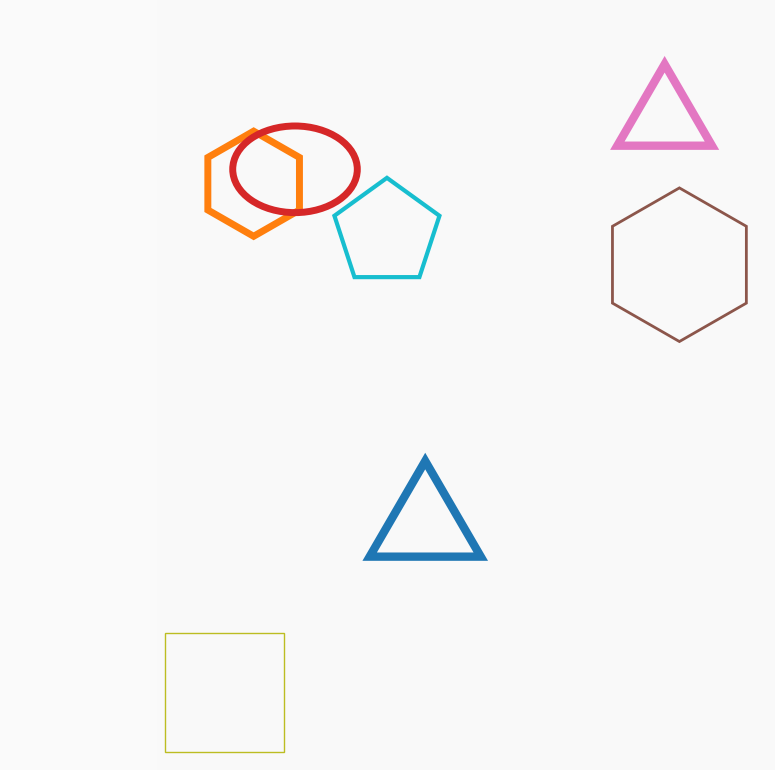[{"shape": "triangle", "thickness": 3, "radius": 0.41, "center": [0.549, 0.318]}, {"shape": "hexagon", "thickness": 2.5, "radius": 0.34, "center": [0.327, 0.761]}, {"shape": "oval", "thickness": 2.5, "radius": 0.4, "center": [0.381, 0.78]}, {"shape": "hexagon", "thickness": 1, "radius": 0.5, "center": [0.877, 0.656]}, {"shape": "triangle", "thickness": 3, "radius": 0.35, "center": [0.858, 0.846]}, {"shape": "square", "thickness": 0.5, "radius": 0.39, "center": [0.29, 0.101]}, {"shape": "pentagon", "thickness": 1.5, "radius": 0.36, "center": [0.499, 0.698]}]